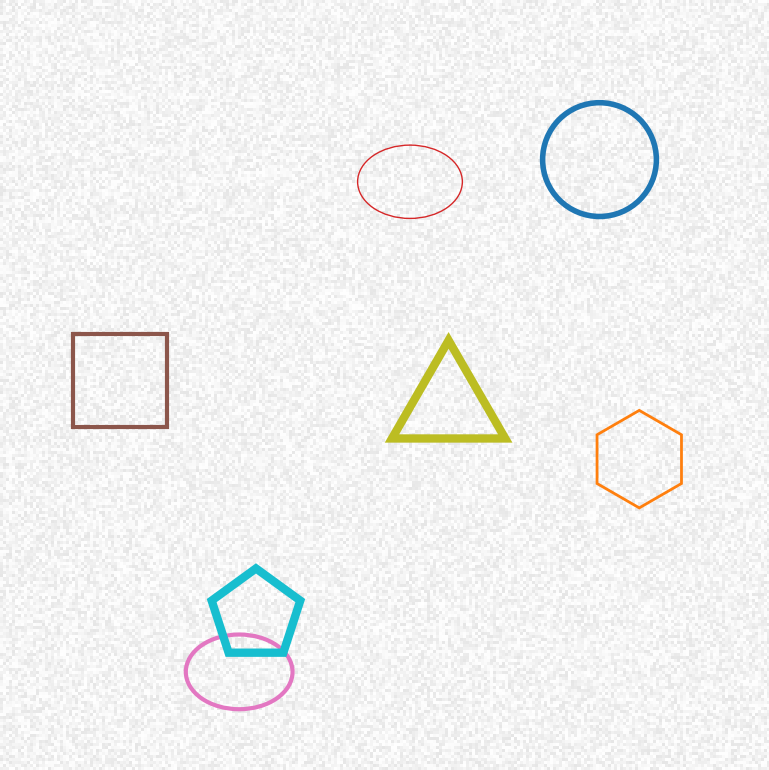[{"shape": "circle", "thickness": 2, "radius": 0.37, "center": [0.779, 0.793]}, {"shape": "hexagon", "thickness": 1, "radius": 0.32, "center": [0.83, 0.404]}, {"shape": "oval", "thickness": 0.5, "radius": 0.34, "center": [0.532, 0.764]}, {"shape": "square", "thickness": 1.5, "radius": 0.3, "center": [0.156, 0.506]}, {"shape": "oval", "thickness": 1.5, "radius": 0.35, "center": [0.311, 0.127]}, {"shape": "triangle", "thickness": 3, "radius": 0.42, "center": [0.583, 0.473]}, {"shape": "pentagon", "thickness": 3, "radius": 0.3, "center": [0.332, 0.201]}]